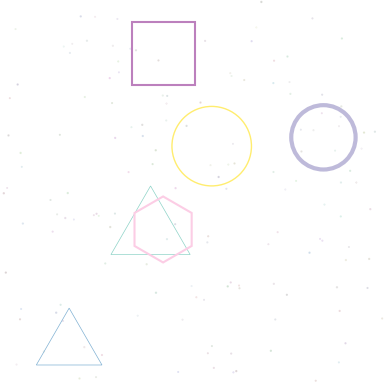[{"shape": "triangle", "thickness": 0.5, "radius": 0.59, "center": [0.391, 0.398]}, {"shape": "circle", "thickness": 3, "radius": 0.42, "center": [0.84, 0.643]}, {"shape": "triangle", "thickness": 0.5, "radius": 0.49, "center": [0.18, 0.101]}, {"shape": "hexagon", "thickness": 1.5, "radius": 0.43, "center": [0.424, 0.404]}, {"shape": "square", "thickness": 1.5, "radius": 0.41, "center": [0.425, 0.862]}, {"shape": "circle", "thickness": 1, "radius": 0.52, "center": [0.55, 0.62]}]